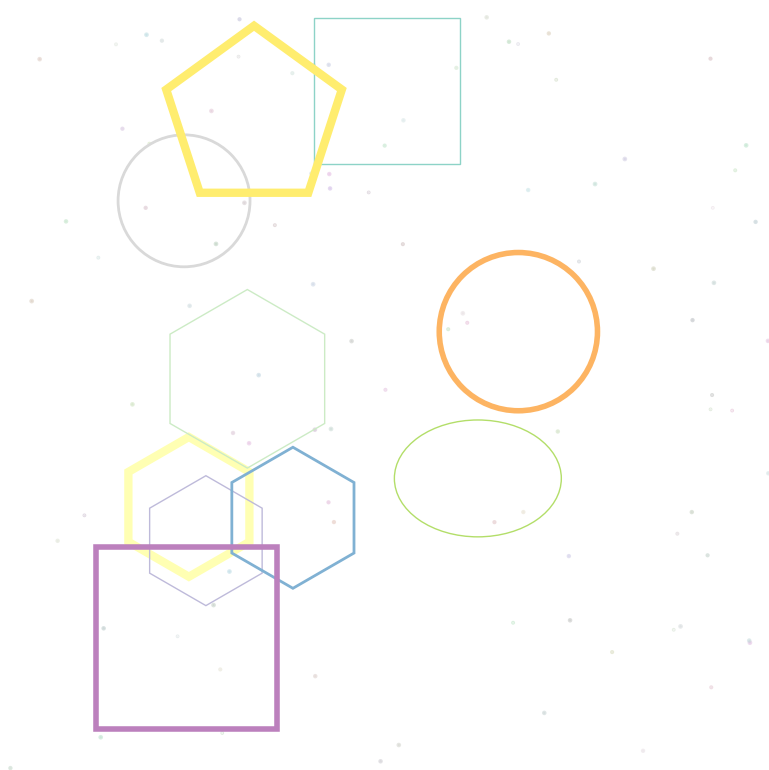[{"shape": "square", "thickness": 0.5, "radius": 0.47, "center": [0.503, 0.882]}, {"shape": "hexagon", "thickness": 3, "radius": 0.45, "center": [0.245, 0.342]}, {"shape": "hexagon", "thickness": 0.5, "radius": 0.42, "center": [0.267, 0.298]}, {"shape": "hexagon", "thickness": 1, "radius": 0.46, "center": [0.38, 0.328]}, {"shape": "circle", "thickness": 2, "radius": 0.51, "center": [0.673, 0.569]}, {"shape": "oval", "thickness": 0.5, "radius": 0.54, "center": [0.621, 0.379]}, {"shape": "circle", "thickness": 1, "radius": 0.43, "center": [0.239, 0.739]}, {"shape": "square", "thickness": 2, "radius": 0.59, "center": [0.243, 0.171]}, {"shape": "hexagon", "thickness": 0.5, "radius": 0.58, "center": [0.321, 0.508]}, {"shape": "pentagon", "thickness": 3, "radius": 0.6, "center": [0.33, 0.847]}]